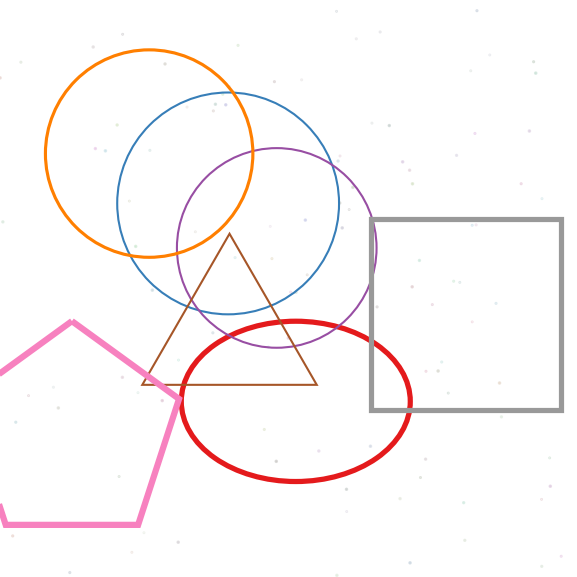[{"shape": "oval", "thickness": 2.5, "radius": 0.99, "center": [0.512, 0.304]}, {"shape": "circle", "thickness": 1, "radius": 0.96, "center": [0.395, 0.647]}, {"shape": "circle", "thickness": 1, "radius": 0.86, "center": [0.479, 0.57]}, {"shape": "circle", "thickness": 1.5, "radius": 0.9, "center": [0.258, 0.733]}, {"shape": "triangle", "thickness": 1, "radius": 0.87, "center": [0.397, 0.42]}, {"shape": "pentagon", "thickness": 3, "radius": 0.98, "center": [0.125, 0.248]}, {"shape": "square", "thickness": 2.5, "radius": 0.82, "center": [0.807, 0.455]}]